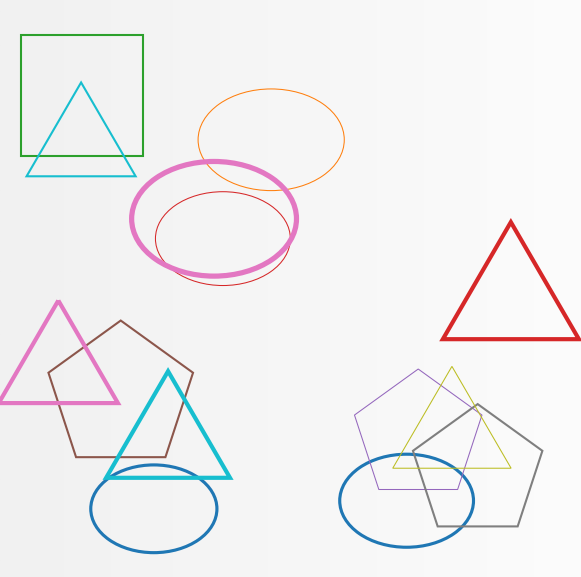[{"shape": "oval", "thickness": 1.5, "radius": 0.54, "center": [0.265, 0.118]}, {"shape": "oval", "thickness": 1.5, "radius": 0.58, "center": [0.7, 0.132]}, {"shape": "oval", "thickness": 0.5, "radius": 0.63, "center": [0.467, 0.757]}, {"shape": "square", "thickness": 1, "radius": 0.52, "center": [0.141, 0.834]}, {"shape": "triangle", "thickness": 2, "radius": 0.68, "center": [0.879, 0.479]}, {"shape": "oval", "thickness": 0.5, "radius": 0.58, "center": [0.383, 0.586]}, {"shape": "pentagon", "thickness": 0.5, "radius": 0.58, "center": [0.72, 0.245]}, {"shape": "pentagon", "thickness": 1, "radius": 0.65, "center": [0.208, 0.313]}, {"shape": "oval", "thickness": 2.5, "radius": 0.71, "center": [0.368, 0.62]}, {"shape": "triangle", "thickness": 2, "radius": 0.59, "center": [0.1, 0.36]}, {"shape": "pentagon", "thickness": 1, "radius": 0.59, "center": [0.822, 0.182]}, {"shape": "triangle", "thickness": 0.5, "radius": 0.59, "center": [0.778, 0.247]}, {"shape": "triangle", "thickness": 2, "radius": 0.62, "center": [0.289, 0.233]}, {"shape": "triangle", "thickness": 1, "radius": 0.54, "center": [0.14, 0.748]}]